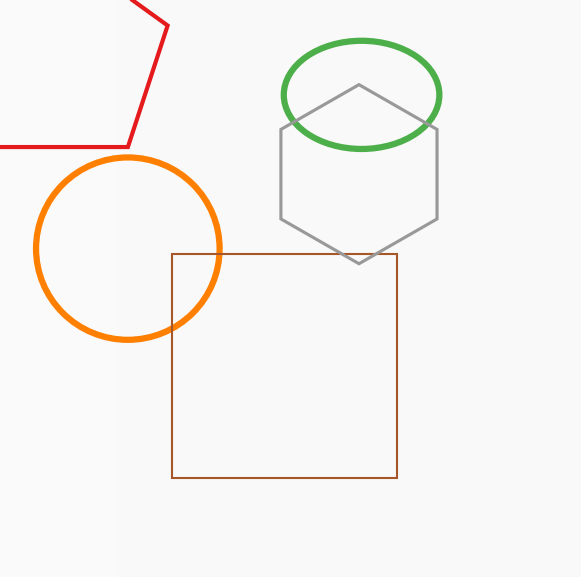[{"shape": "pentagon", "thickness": 2, "radius": 0.94, "center": [0.109, 0.897]}, {"shape": "oval", "thickness": 3, "radius": 0.67, "center": [0.622, 0.835]}, {"shape": "circle", "thickness": 3, "radius": 0.79, "center": [0.22, 0.569]}, {"shape": "square", "thickness": 1, "radius": 0.97, "center": [0.489, 0.365]}, {"shape": "hexagon", "thickness": 1.5, "radius": 0.78, "center": [0.618, 0.698]}]